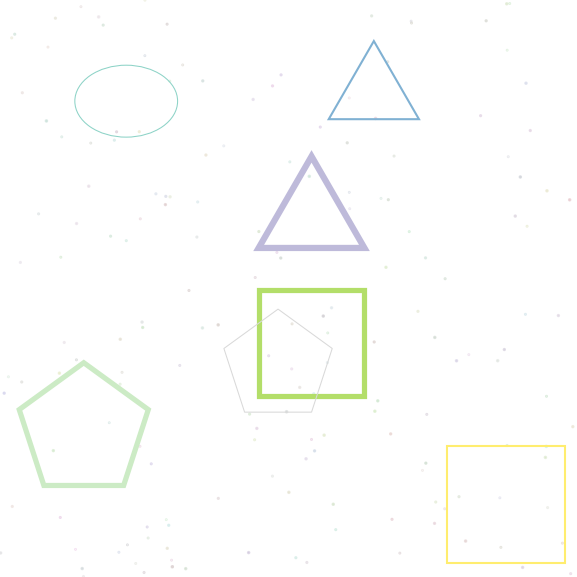[{"shape": "oval", "thickness": 0.5, "radius": 0.44, "center": [0.219, 0.824]}, {"shape": "triangle", "thickness": 3, "radius": 0.53, "center": [0.539, 0.623]}, {"shape": "triangle", "thickness": 1, "radius": 0.45, "center": [0.647, 0.838]}, {"shape": "square", "thickness": 2.5, "radius": 0.46, "center": [0.54, 0.405]}, {"shape": "pentagon", "thickness": 0.5, "radius": 0.49, "center": [0.481, 0.365]}, {"shape": "pentagon", "thickness": 2.5, "radius": 0.59, "center": [0.145, 0.254]}, {"shape": "square", "thickness": 1, "radius": 0.51, "center": [0.877, 0.126]}]